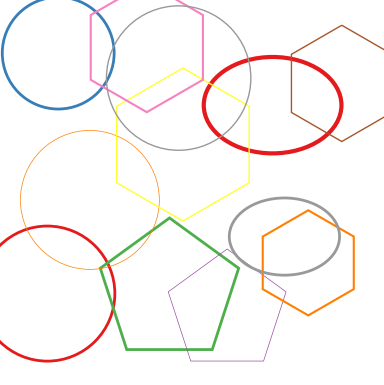[{"shape": "circle", "thickness": 2, "radius": 0.88, "center": [0.123, 0.237]}, {"shape": "oval", "thickness": 3, "radius": 0.89, "center": [0.708, 0.727]}, {"shape": "circle", "thickness": 2, "radius": 0.73, "center": [0.151, 0.862]}, {"shape": "pentagon", "thickness": 2, "radius": 0.94, "center": [0.44, 0.245]}, {"shape": "pentagon", "thickness": 0.5, "radius": 0.8, "center": [0.59, 0.192]}, {"shape": "circle", "thickness": 0.5, "radius": 0.9, "center": [0.233, 0.481]}, {"shape": "hexagon", "thickness": 1.5, "radius": 0.68, "center": [0.801, 0.317]}, {"shape": "hexagon", "thickness": 1, "radius": 0.99, "center": [0.475, 0.625]}, {"shape": "hexagon", "thickness": 1, "radius": 0.76, "center": [0.888, 0.783]}, {"shape": "hexagon", "thickness": 1.5, "radius": 0.84, "center": [0.381, 0.877]}, {"shape": "circle", "thickness": 1, "radius": 0.94, "center": [0.464, 0.797]}, {"shape": "oval", "thickness": 2, "radius": 0.72, "center": [0.739, 0.386]}]